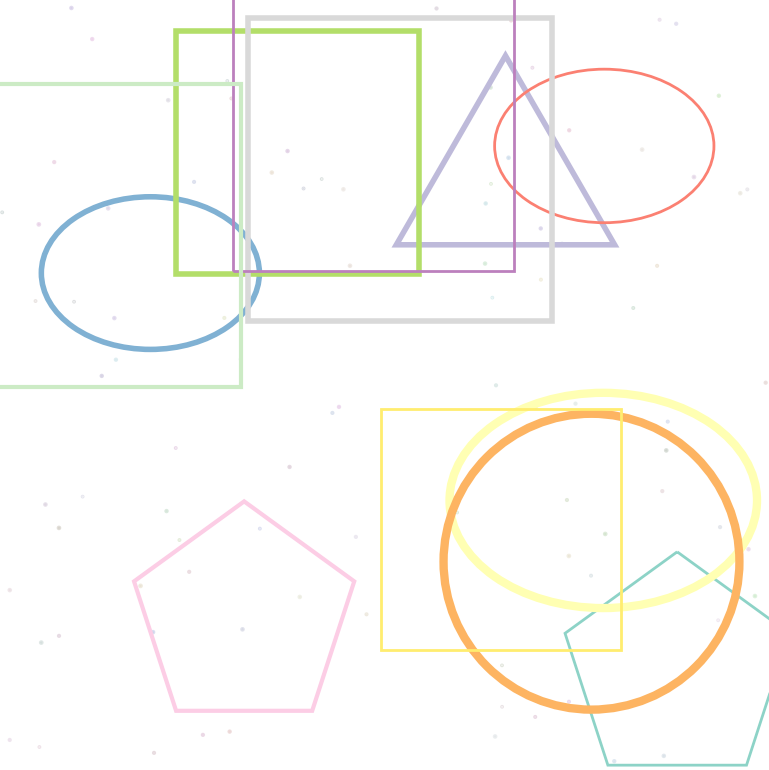[{"shape": "pentagon", "thickness": 1, "radius": 0.77, "center": [0.879, 0.13]}, {"shape": "oval", "thickness": 3, "radius": 1.0, "center": [0.783, 0.35]}, {"shape": "triangle", "thickness": 2, "radius": 0.82, "center": [0.656, 0.764]}, {"shape": "oval", "thickness": 1, "radius": 0.71, "center": [0.785, 0.81]}, {"shape": "oval", "thickness": 2, "radius": 0.71, "center": [0.195, 0.645]}, {"shape": "circle", "thickness": 3, "radius": 0.96, "center": [0.768, 0.271]}, {"shape": "square", "thickness": 2, "radius": 0.79, "center": [0.386, 0.802]}, {"shape": "pentagon", "thickness": 1.5, "radius": 0.75, "center": [0.317, 0.199]}, {"shape": "square", "thickness": 2, "radius": 0.99, "center": [0.519, 0.78]}, {"shape": "square", "thickness": 1, "radius": 0.91, "center": [0.485, 0.831]}, {"shape": "square", "thickness": 1.5, "radius": 0.98, "center": [0.116, 0.694]}, {"shape": "square", "thickness": 1, "radius": 0.78, "center": [0.651, 0.312]}]